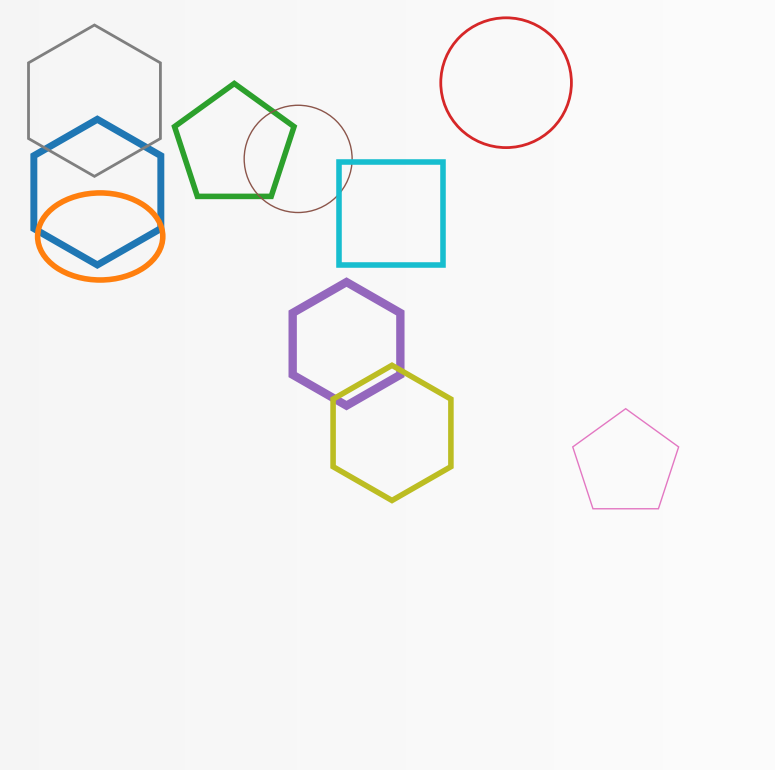[{"shape": "hexagon", "thickness": 2.5, "radius": 0.47, "center": [0.126, 0.75]}, {"shape": "oval", "thickness": 2, "radius": 0.4, "center": [0.129, 0.693]}, {"shape": "pentagon", "thickness": 2, "radius": 0.41, "center": [0.302, 0.811]}, {"shape": "circle", "thickness": 1, "radius": 0.42, "center": [0.653, 0.893]}, {"shape": "hexagon", "thickness": 3, "radius": 0.4, "center": [0.447, 0.553]}, {"shape": "circle", "thickness": 0.5, "radius": 0.35, "center": [0.385, 0.794]}, {"shape": "pentagon", "thickness": 0.5, "radius": 0.36, "center": [0.807, 0.397]}, {"shape": "hexagon", "thickness": 1, "radius": 0.49, "center": [0.122, 0.869]}, {"shape": "hexagon", "thickness": 2, "radius": 0.44, "center": [0.506, 0.438]}, {"shape": "square", "thickness": 2, "radius": 0.33, "center": [0.505, 0.723]}]